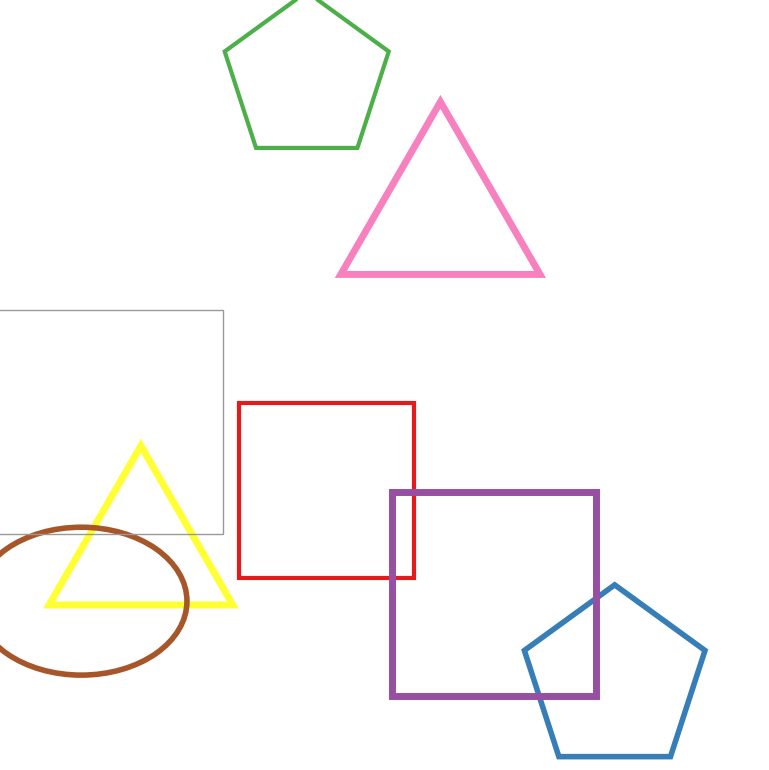[{"shape": "square", "thickness": 1.5, "radius": 0.57, "center": [0.424, 0.363]}, {"shape": "pentagon", "thickness": 2, "radius": 0.62, "center": [0.798, 0.117]}, {"shape": "pentagon", "thickness": 1.5, "radius": 0.56, "center": [0.398, 0.899]}, {"shape": "square", "thickness": 2.5, "radius": 0.66, "center": [0.641, 0.228]}, {"shape": "triangle", "thickness": 2.5, "radius": 0.69, "center": [0.183, 0.283]}, {"shape": "oval", "thickness": 2, "radius": 0.69, "center": [0.106, 0.219]}, {"shape": "triangle", "thickness": 2.5, "radius": 0.75, "center": [0.572, 0.718]}, {"shape": "square", "thickness": 0.5, "radius": 0.73, "center": [0.144, 0.452]}]